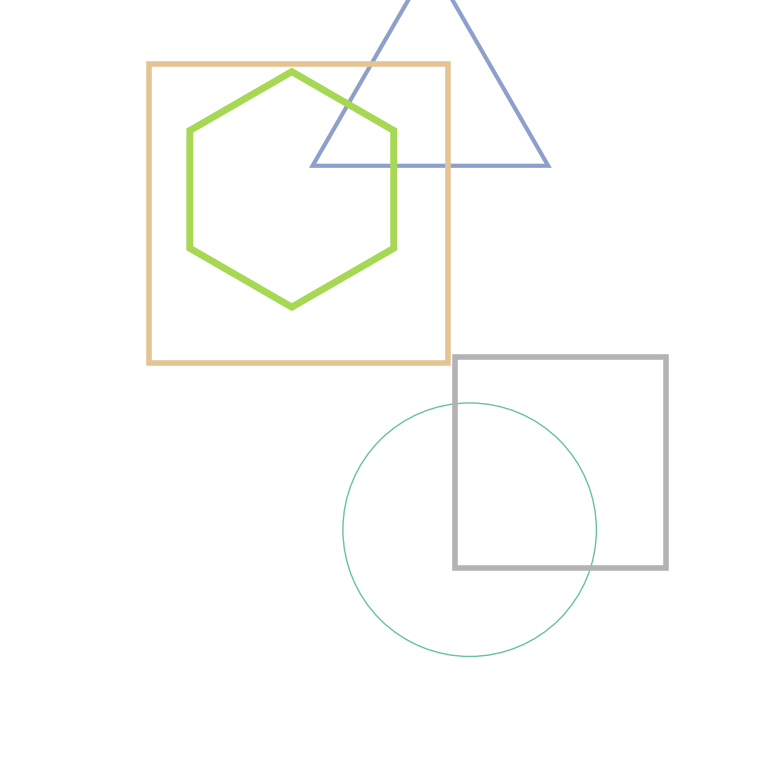[{"shape": "circle", "thickness": 0.5, "radius": 0.82, "center": [0.61, 0.312]}, {"shape": "triangle", "thickness": 1.5, "radius": 0.88, "center": [0.559, 0.873]}, {"shape": "hexagon", "thickness": 2.5, "radius": 0.76, "center": [0.379, 0.754]}, {"shape": "square", "thickness": 2, "radius": 0.97, "center": [0.388, 0.722]}, {"shape": "square", "thickness": 2, "radius": 0.69, "center": [0.728, 0.399]}]